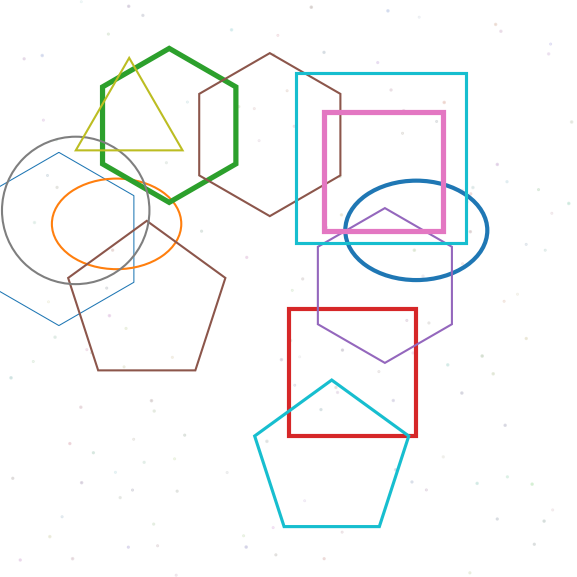[{"shape": "oval", "thickness": 2, "radius": 0.61, "center": [0.721, 0.6]}, {"shape": "hexagon", "thickness": 0.5, "radius": 0.75, "center": [0.102, 0.585]}, {"shape": "oval", "thickness": 1, "radius": 0.56, "center": [0.202, 0.611]}, {"shape": "hexagon", "thickness": 2.5, "radius": 0.67, "center": [0.293, 0.782]}, {"shape": "square", "thickness": 2, "radius": 0.55, "center": [0.611, 0.354]}, {"shape": "hexagon", "thickness": 1, "radius": 0.67, "center": [0.666, 0.505]}, {"shape": "pentagon", "thickness": 1, "radius": 0.72, "center": [0.254, 0.474]}, {"shape": "hexagon", "thickness": 1, "radius": 0.71, "center": [0.467, 0.766]}, {"shape": "square", "thickness": 2.5, "radius": 0.52, "center": [0.664, 0.703]}, {"shape": "circle", "thickness": 1, "radius": 0.64, "center": [0.131, 0.635]}, {"shape": "triangle", "thickness": 1, "radius": 0.53, "center": [0.224, 0.792]}, {"shape": "square", "thickness": 1.5, "radius": 0.74, "center": [0.66, 0.725]}, {"shape": "pentagon", "thickness": 1.5, "radius": 0.7, "center": [0.574, 0.201]}]